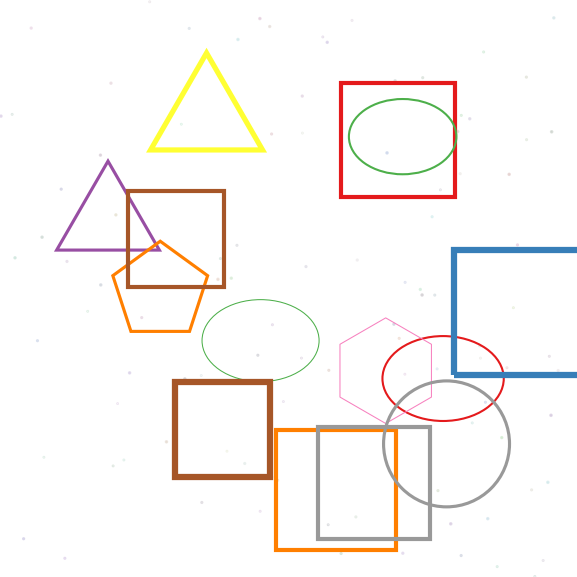[{"shape": "square", "thickness": 2, "radius": 0.49, "center": [0.69, 0.757]}, {"shape": "oval", "thickness": 1, "radius": 0.53, "center": [0.767, 0.344]}, {"shape": "square", "thickness": 3, "radius": 0.54, "center": [0.895, 0.458]}, {"shape": "oval", "thickness": 0.5, "radius": 0.51, "center": [0.451, 0.409]}, {"shape": "oval", "thickness": 1, "radius": 0.47, "center": [0.697, 0.763]}, {"shape": "triangle", "thickness": 1.5, "radius": 0.51, "center": [0.187, 0.617]}, {"shape": "pentagon", "thickness": 1.5, "radius": 0.43, "center": [0.277, 0.495]}, {"shape": "square", "thickness": 2, "radius": 0.52, "center": [0.582, 0.151]}, {"shape": "triangle", "thickness": 2.5, "radius": 0.56, "center": [0.358, 0.795]}, {"shape": "square", "thickness": 3, "radius": 0.41, "center": [0.385, 0.256]}, {"shape": "square", "thickness": 2, "radius": 0.42, "center": [0.305, 0.585]}, {"shape": "hexagon", "thickness": 0.5, "radius": 0.46, "center": [0.668, 0.357]}, {"shape": "circle", "thickness": 1.5, "radius": 0.55, "center": [0.773, 0.231]}, {"shape": "square", "thickness": 2, "radius": 0.48, "center": [0.647, 0.162]}]